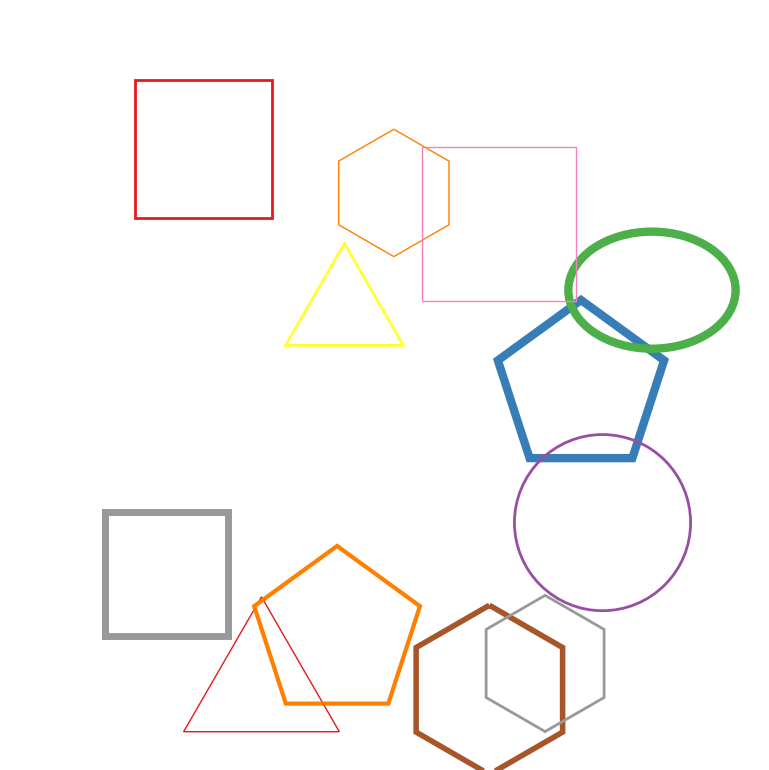[{"shape": "triangle", "thickness": 0.5, "radius": 0.58, "center": [0.34, 0.108]}, {"shape": "square", "thickness": 1, "radius": 0.45, "center": [0.264, 0.806]}, {"shape": "pentagon", "thickness": 3, "radius": 0.57, "center": [0.755, 0.497]}, {"shape": "oval", "thickness": 3, "radius": 0.54, "center": [0.847, 0.623]}, {"shape": "circle", "thickness": 1, "radius": 0.57, "center": [0.782, 0.321]}, {"shape": "hexagon", "thickness": 0.5, "radius": 0.41, "center": [0.511, 0.749]}, {"shape": "pentagon", "thickness": 1.5, "radius": 0.57, "center": [0.438, 0.178]}, {"shape": "triangle", "thickness": 1, "radius": 0.44, "center": [0.447, 0.596]}, {"shape": "hexagon", "thickness": 2, "radius": 0.55, "center": [0.636, 0.104]}, {"shape": "square", "thickness": 0.5, "radius": 0.5, "center": [0.648, 0.709]}, {"shape": "square", "thickness": 2.5, "radius": 0.4, "center": [0.217, 0.255]}, {"shape": "hexagon", "thickness": 1, "radius": 0.44, "center": [0.708, 0.138]}]